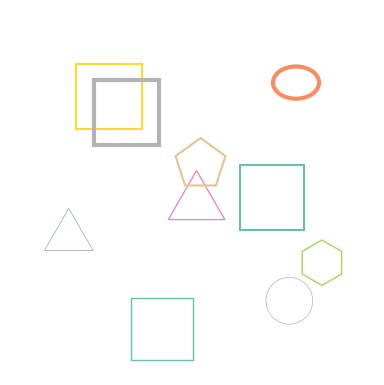[{"shape": "square", "thickness": 1, "radius": 0.4, "center": [0.421, 0.146]}, {"shape": "square", "thickness": 1.5, "radius": 0.42, "center": [0.707, 0.486]}, {"shape": "oval", "thickness": 3, "radius": 0.3, "center": [0.769, 0.785]}, {"shape": "triangle", "thickness": 0.5, "radius": 0.36, "center": [0.179, 0.386]}, {"shape": "triangle", "thickness": 1, "radius": 0.42, "center": [0.511, 0.472]}, {"shape": "hexagon", "thickness": 1, "radius": 0.29, "center": [0.836, 0.318]}, {"shape": "square", "thickness": 1.5, "radius": 0.43, "center": [0.284, 0.75]}, {"shape": "pentagon", "thickness": 1.5, "radius": 0.34, "center": [0.521, 0.573]}, {"shape": "circle", "thickness": 0.5, "radius": 0.3, "center": [0.751, 0.219]}, {"shape": "square", "thickness": 3, "radius": 0.42, "center": [0.328, 0.707]}]